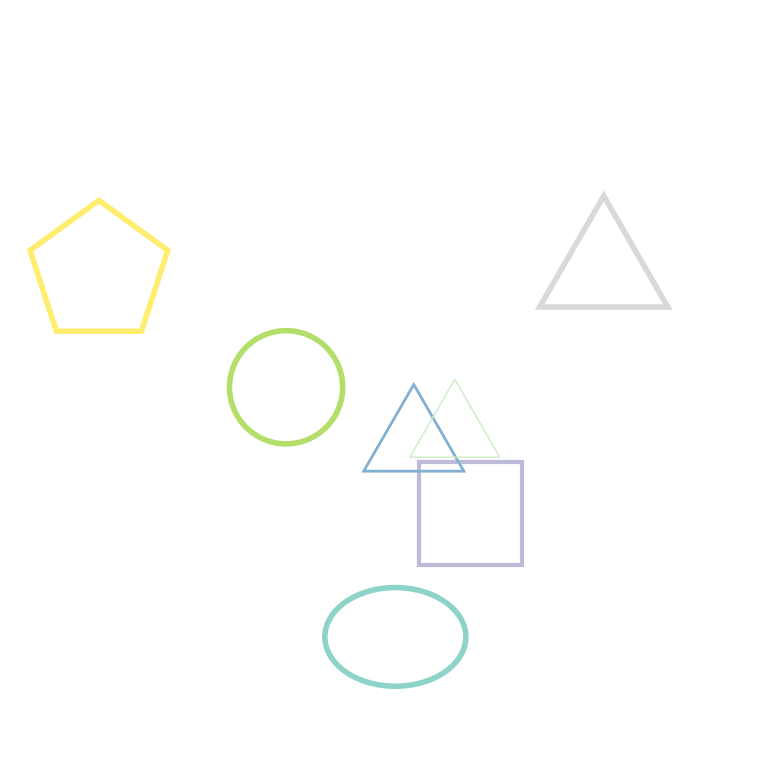[{"shape": "oval", "thickness": 2, "radius": 0.46, "center": [0.513, 0.173]}, {"shape": "square", "thickness": 1.5, "radius": 0.33, "center": [0.611, 0.333]}, {"shape": "triangle", "thickness": 1, "radius": 0.38, "center": [0.537, 0.426]}, {"shape": "circle", "thickness": 2, "radius": 0.37, "center": [0.372, 0.497]}, {"shape": "triangle", "thickness": 2, "radius": 0.48, "center": [0.784, 0.649]}, {"shape": "triangle", "thickness": 0.5, "radius": 0.34, "center": [0.591, 0.44]}, {"shape": "pentagon", "thickness": 2, "radius": 0.47, "center": [0.128, 0.646]}]